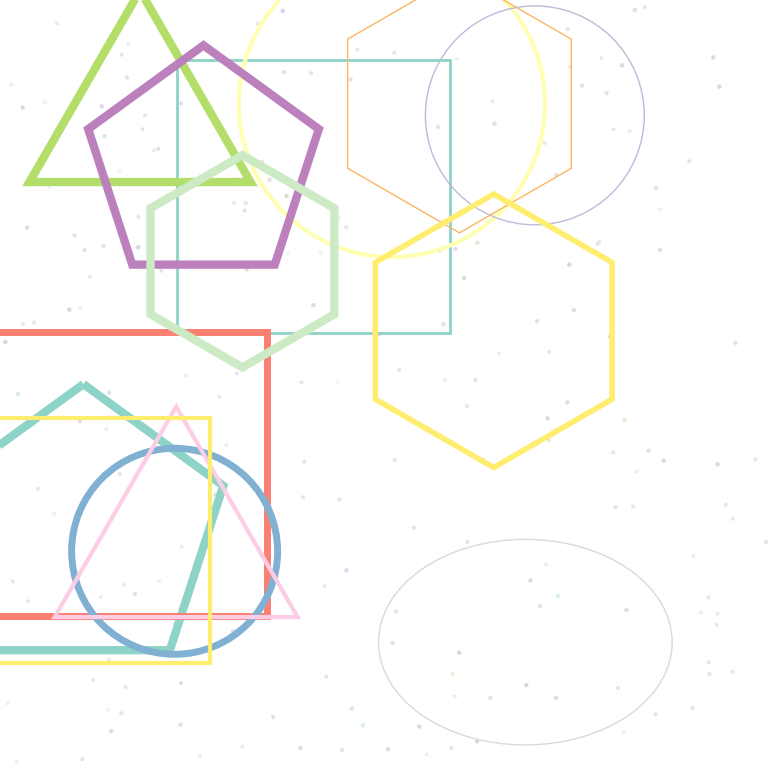[{"shape": "pentagon", "thickness": 3, "radius": 0.96, "center": [0.108, 0.31]}, {"shape": "square", "thickness": 1, "radius": 0.89, "center": [0.407, 0.745]}, {"shape": "circle", "thickness": 1.5, "radius": 0.99, "center": [0.509, 0.865]}, {"shape": "circle", "thickness": 0.5, "radius": 0.71, "center": [0.695, 0.85]}, {"shape": "square", "thickness": 2.5, "radius": 0.92, "center": [0.163, 0.384]}, {"shape": "circle", "thickness": 2.5, "radius": 0.67, "center": [0.227, 0.284]}, {"shape": "hexagon", "thickness": 0.5, "radius": 0.84, "center": [0.597, 0.865]}, {"shape": "triangle", "thickness": 3, "radius": 0.83, "center": [0.182, 0.846]}, {"shape": "triangle", "thickness": 1.5, "radius": 0.91, "center": [0.229, 0.29]}, {"shape": "oval", "thickness": 0.5, "radius": 0.95, "center": [0.682, 0.166]}, {"shape": "pentagon", "thickness": 3, "radius": 0.79, "center": [0.264, 0.784]}, {"shape": "hexagon", "thickness": 3, "radius": 0.69, "center": [0.315, 0.661]}, {"shape": "hexagon", "thickness": 2, "radius": 0.89, "center": [0.641, 0.57]}, {"shape": "square", "thickness": 1.5, "radius": 0.79, "center": [0.114, 0.298]}]